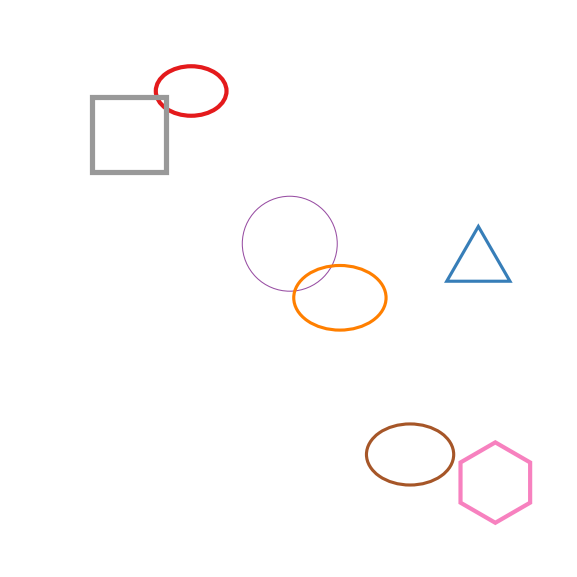[{"shape": "oval", "thickness": 2, "radius": 0.31, "center": [0.331, 0.842]}, {"shape": "triangle", "thickness": 1.5, "radius": 0.32, "center": [0.828, 0.544]}, {"shape": "circle", "thickness": 0.5, "radius": 0.41, "center": [0.502, 0.577]}, {"shape": "oval", "thickness": 1.5, "radius": 0.4, "center": [0.589, 0.483]}, {"shape": "oval", "thickness": 1.5, "radius": 0.38, "center": [0.71, 0.212]}, {"shape": "hexagon", "thickness": 2, "radius": 0.35, "center": [0.858, 0.164]}, {"shape": "square", "thickness": 2.5, "radius": 0.32, "center": [0.224, 0.766]}]